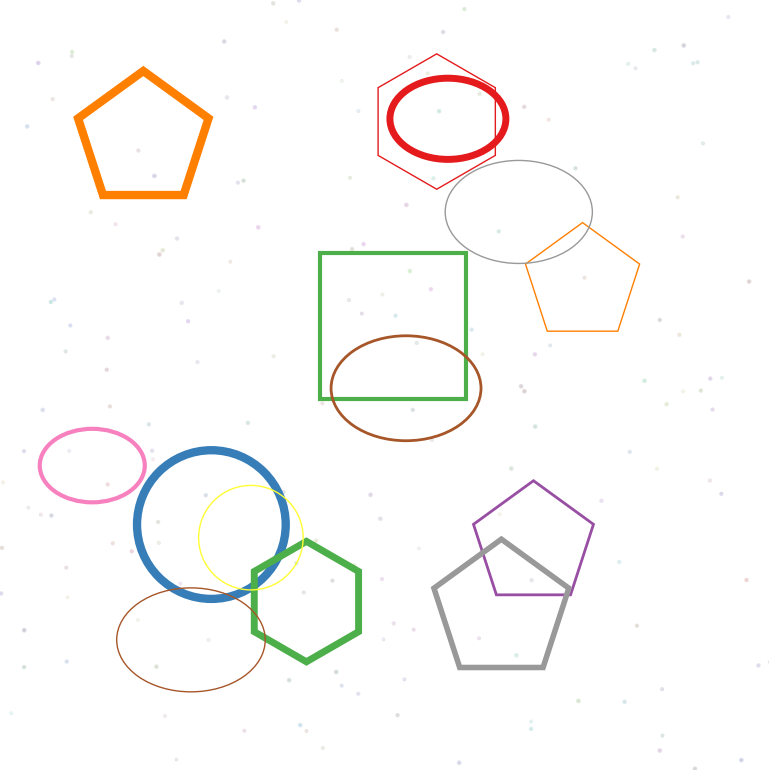[{"shape": "oval", "thickness": 2.5, "radius": 0.38, "center": [0.582, 0.846]}, {"shape": "hexagon", "thickness": 0.5, "radius": 0.44, "center": [0.567, 0.842]}, {"shape": "circle", "thickness": 3, "radius": 0.48, "center": [0.275, 0.319]}, {"shape": "square", "thickness": 1.5, "radius": 0.47, "center": [0.51, 0.577]}, {"shape": "hexagon", "thickness": 2.5, "radius": 0.39, "center": [0.398, 0.219]}, {"shape": "pentagon", "thickness": 1, "radius": 0.41, "center": [0.693, 0.294]}, {"shape": "pentagon", "thickness": 3, "radius": 0.45, "center": [0.186, 0.819]}, {"shape": "pentagon", "thickness": 0.5, "radius": 0.39, "center": [0.757, 0.633]}, {"shape": "circle", "thickness": 0.5, "radius": 0.34, "center": [0.326, 0.302]}, {"shape": "oval", "thickness": 1, "radius": 0.49, "center": [0.527, 0.496]}, {"shape": "oval", "thickness": 0.5, "radius": 0.48, "center": [0.248, 0.169]}, {"shape": "oval", "thickness": 1.5, "radius": 0.34, "center": [0.12, 0.395]}, {"shape": "oval", "thickness": 0.5, "radius": 0.48, "center": [0.674, 0.725]}, {"shape": "pentagon", "thickness": 2, "radius": 0.46, "center": [0.651, 0.208]}]